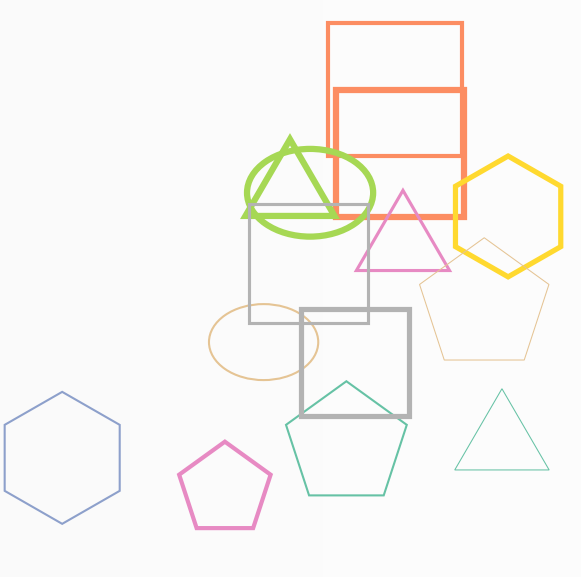[{"shape": "triangle", "thickness": 0.5, "radius": 0.47, "center": [0.864, 0.232]}, {"shape": "pentagon", "thickness": 1, "radius": 0.55, "center": [0.596, 0.23]}, {"shape": "square", "thickness": 3, "radius": 0.55, "center": [0.688, 0.734]}, {"shape": "square", "thickness": 2, "radius": 0.58, "center": [0.68, 0.844]}, {"shape": "hexagon", "thickness": 1, "radius": 0.57, "center": [0.107, 0.206]}, {"shape": "pentagon", "thickness": 2, "radius": 0.41, "center": [0.387, 0.152]}, {"shape": "triangle", "thickness": 1.5, "radius": 0.46, "center": [0.693, 0.577]}, {"shape": "oval", "thickness": 3, "radius": 0.54, "center": [0.533, 0.665]}, {"shape": "triangle", "thickness": 3, "radius": 0.44, "center": [0.499, 0.669]}, {"shape": "hexagon", "thickness": 2.5, "radius": 0.52, "center": [0.874, 0.624]}, {"shape": "oval", "thickness": 1, "radius": 0.47, "center": [0.454, 0.407]}, {"shape": "pentagon", "thickness": 0.5, "radius": 0.59, "center": [0.833, 0.47]}, {"shape": "square", "thickness": 1.5, "radius": 0.51, "center": [0.531, 0.543]}, {"shape": "square", "thickness": 2.5, "radius": 0.46, "center": [0.611, 0.372]}]